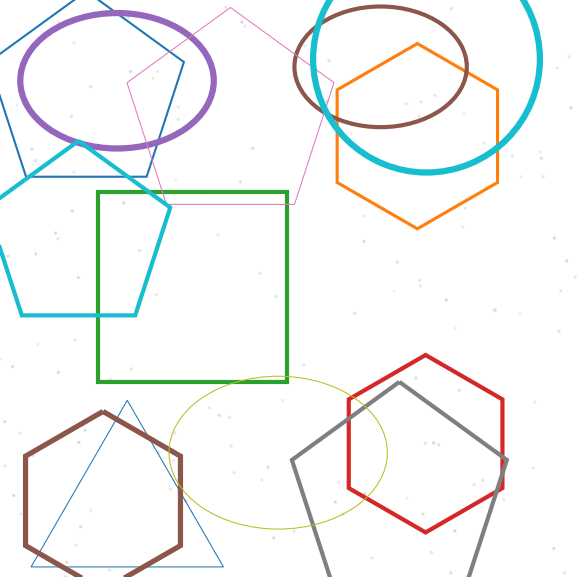[{"shape": "triangle", "thickness": 0.5, "radius": 0.96, "center": [0.22, 0.114]}, {"shape": "pentagon", "thickness": 1, "radius": 0.89, "center": [0.15, 0.837]}, {"shape": "hexagon", "thickness": 1.5, "radius": 0.8, "center": [0.723, 0.763]}, {"shape": "square", "thickness": 2, "radius": 0.82, "center": [0.334, 0.503]}, {"shape": "hexagon", "thickness": 2, "radius": 0.77, "center": [0.737, 0.231]}, {"shape": "oval", "thickness": 3, "radius": 0.84, "center": [0.203, 0.859]}, {"shape": "hexagon", "thickness": 2.5, "radius": 0.77, "center": [0.178, 0.132]}, {"shape": "oval", "thickness": 2, "radius": 0.75, "center": [0.659, 0.883]}, {"shape": "pentagon", "thickness": 0.5, "radius": 0.94, "center": [0.399, 0.798]}, {"shape": "pentagon", "thickness": 2, "radius": 0.98, "center": [0.692, 0.142]}, {"shape": "oval", "thickness": 0.5, "radius": 0.95, "center": [0.482, 0.215]}, {"shape": "pentagon", "thickness": 2, "radius": 0.84, "center": [0.136, 0.588]}, {"shape": "circle", "thickness": 3, "radius": 0.98, "center": [0.739, 0.897]}]